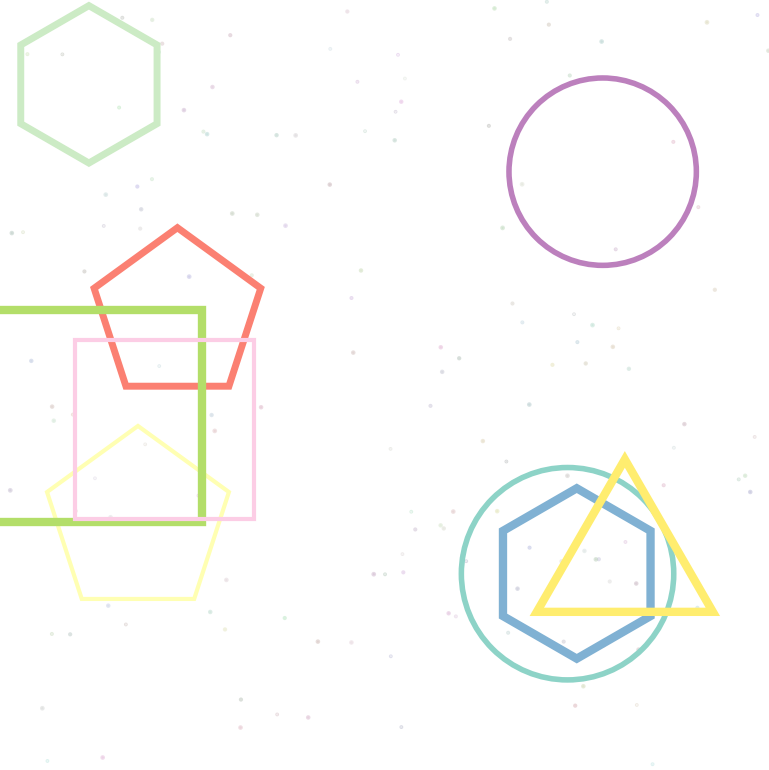[{"shape": "circle", "thickness": 2, "radius": 0.69, "center": [0.737, 0.255]}, {"shape": "pentagon", "thickness": 1.5, "radius": 0.62, "center": [0.179, 0.323]}, {"shape": "pentagon", "thickness": 2.5, "radius": 0.57, "center": [0.23, 0.59]}, {"shape": "hexagon", "thickness": 3, "radius": 0.55, "center": [0.749, 0.255]}, {"shape": "square", "thickness": 3, "radius": 0.69, "center": [0.125, 0.46]}, {"shape": "square", "thickness": 1.5, "radius": 0.58, "center": [0.214, 0.442]}, {"shape": "circle", "thickness": 2, "radius": 0.61, "center": [0.783, 0.777]}, {"shape": "hexagon", "thickness": 2.5, "radius": 0.51, "center": [0.115, 0.89]}, {"shape": "triangle", "thickness": 3, "radius": 0.66, "center": [0.811, 0.271]}]